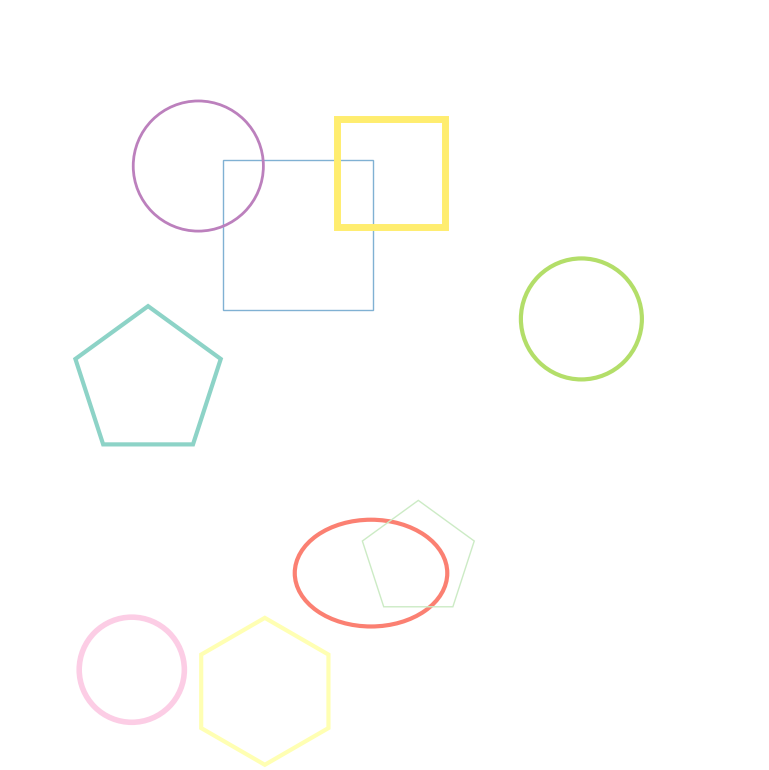[{"shape": "pentagon", "thickness": 1.5, "radius": 0.5, "center": [0.192, 0.503]}, {"shape": "hexagon", "thickness": 1.5, "radius": 0.48, "center": [0.344, 0.102]}, {"shape": "oval", "thickness": 1.5, "radius": 0.5, "center": [0.482, 0.256]}, {"shape": "square", "thickness": 0.5, "radius": 0.49, "center": [0.387, 0.695]}, {"shape": "circle", "thickness": 1.5, "radius": 0.39, "center": [0.755, 0.586]}, {"shape": "circle", "thickness": 2, "radius": 0.34, "center": [0.171, 0.13]}, {"shape": "circle", "thickness": 1, "radius": 0.42, "center": [0.258, 0.784]}, {"shape": "pentagon", "thickness": 0.5, "radius": 0.38, "center": [0.543, 0.274]}, {"shape": "square", "thickness": 2.5, "radius": 0.35, "center": [0.507, 0.776]}]